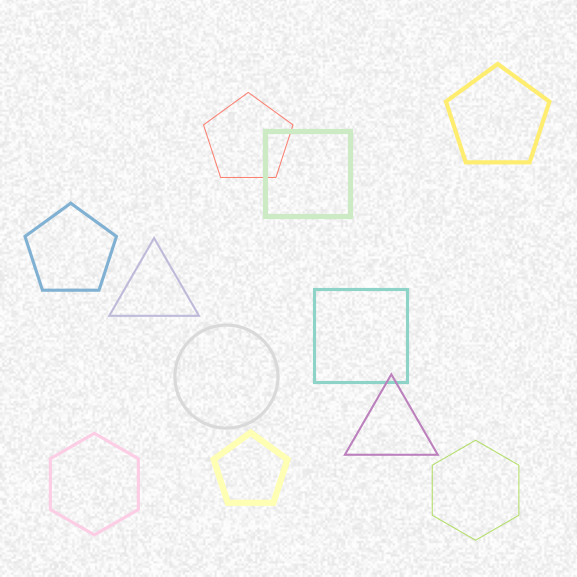[{"shape": "square", "thickness": 1.5, "radius": 0.4, "center": [0.624, 0.418]}, {"shape": "pentagon", "thickness": 3, "radius": 0.34, "center": [0.434, 0.183]}, {"shape": "triangle", "thickness": 1, "radius": 0.45, "center": [0.267, 0.497]}, {"shape": "pentagon", "thickness": 0.5, "radius": 0.41, "center": [0.43, 0.758]}, {"shape": "pentagon", "thickness": 1.5, "radius": 0.42, "center": [0.122, 0.564]}, {"shape": "hexagon", "thickness": 0.5, "radius": 0.43, "center": [0.823, 0.15]}, {"shape": "hexagon", "thickness": 1.5, "radius": 0.44, "center": [0.163, 0.161]}, {"shape": "circle", "thickness": 1.5, "radius": 0.45, "center": [0.392, 0.347]}, {"shape": "triangle", "thickness": 1, "radius": 0.46, "center": [0.678, 0.258]}, {"shape": "square", "thickness": 2.5, "radius": 0.37, "center": [0.532, 0.698]}, {"shape": "pentagon", "thickness": 2, "radius": 0.47, "center": [0.862, 0.794]}]